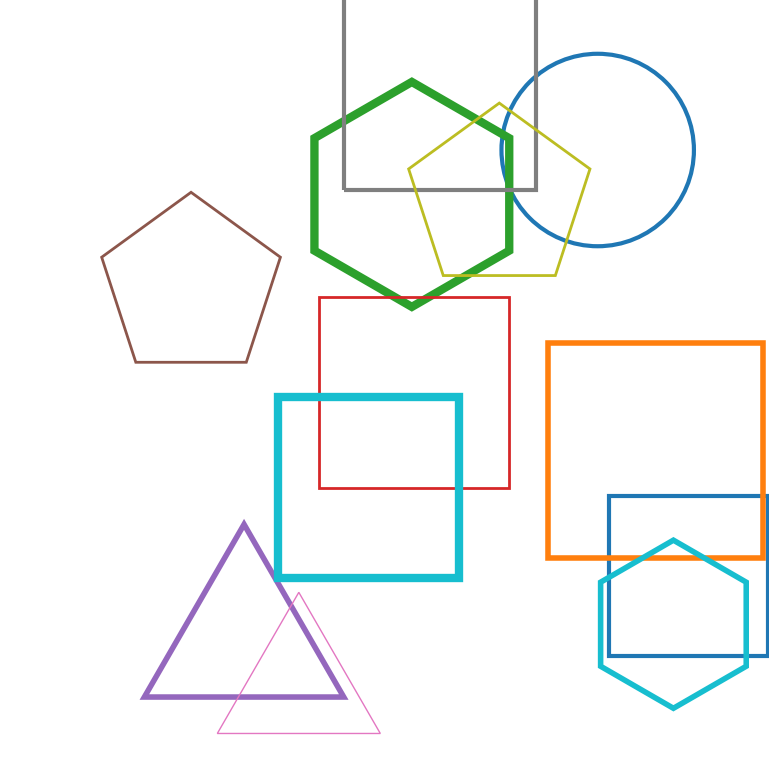[{"shape": "circle", "thickness": 1.5, "radius": 0.62, "center": [0.776, 0.805]}, {"shape": "square", "thickness": 1.5, "radius": 0.52, "center": [0.894, 0.252]}, {"shape": "square", "thickness": 2, "radius": 0.7, "center": [0.851, 0.415]}, {"shape": "hexagon", "thickness": 3, "radius": 0.73, "center": [0.535, 0.748]}, {"shape": "square", "thickness": 1, "radius": 0.62, "center": [0.538, 0.49]}, {"shape": "triangle", "thickness": 2, "radius": 0.75, "center": [0.317, 0.17]}, {"shape": "pentagon", "thickness": 1, "radius": 0.61, "center": [0.248, 0.628]}, {"shape": "triangle", "thickness": 0.5, "radius": 0.61, "center": [0.388, 0.109]}, {"shape": "square", "thickness": 1.5, "radius": 0.62, "center": [0.571, 0.878]}, {"shape": "pentagon", "thickness": 1, "radius": 0.62, "center": [0.648, 0.742]}, {"shape": "square", "thickness": 3, "radius": 0.59, "center": [0.479, 0.367]}, {"shape": "hexagon", "thickness": 2, "radius": 0.55, "center": [0.875, 0.189]}]